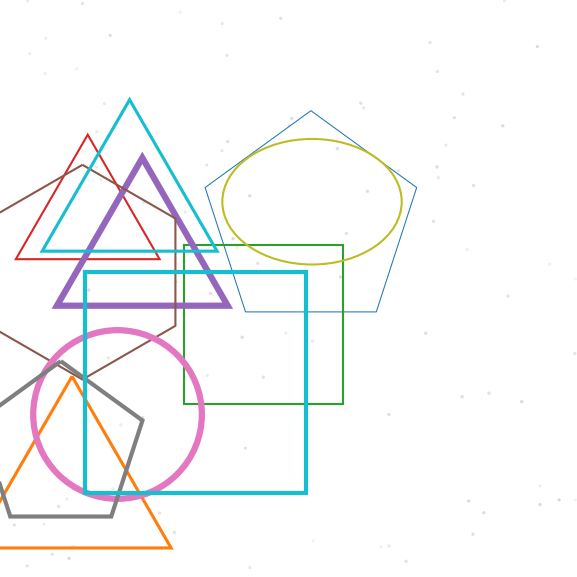[{"shape": "pentagon", "thickness": 0.5, "radius": 0.96, "center": [0.538, 0.615]}, {"shape": "triangle", "thickness": 1.5, "radius": 0.99, "center": [0.125, 0.149]}, {"shape": "square", "thickness": 1, "radius": 0.69, "center": [0.456, 0.437]}, {"shape": "triangle", "thickness": 1, "radius": 0.72, "center": [0.152, 0.622]}, {"shape": "triangle", "thickness": 3, "radius": 0.85, "center": [0.246, 0.555]}, {"shape": "hexagon", "thickness": 1, "radius": 0.93, "center": [0.143, 0.528]}, {"shape": "circle", "thickness": 3, "radius": 0.73, "center": [0.204, 0.281]}, {"shape": "pentagon", "thickness": 2, "radius": 0.74, "center": [0.105, 0.225]}, {"shape": "oval", "thickness": 1, "radius": 0.78, "center": [0.54, 0.65]}, {"shape": "square", "thickness": 2, "radius": 0.96, "center": [0.338, 0.337]}, {"shape": "triangle", "thickness": 1.5, "radius": 0.87, "center": [0.224, 0.652]}]